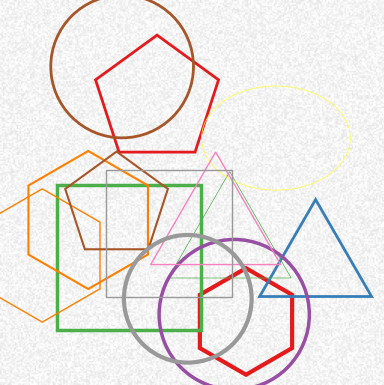[{"shape": "hexagon", "thickness": 3, "radius": 0.69, "center": [0.639, 0.165]}, {"shape": "pentagon", "thickness": 2, "radius": 0.84, "center": [0.408, 0.741]}, {"shape": "triangle", "thickness": 2, "radius": 0.84, "center": [0.82, 0.314]}, {"shape": "square", "thickness": 2.5, "radius": 0.94, "center": [0.335, 0.331]}, {"shape": "triangle", "thickness": 0.5, "radius": 0.92, "center": [0.597, 0.37]}, {"shape": "circle", "thickness": 2.5, "radius": 0.98, "center": [0.608, 0.183]}, {"shape": "hexagon", "thickness": 1, "radius": 0.87, "center": [0.11, 0.336]}, {"shape": "hexagon", "thickness": 1.5, "radius": 0.9, "center": [0.229, 0.429]}, {"shape": "oval", "thickness": 0.5, "radius": 0.97, "center": [0.717, 0.641]}, {"shape": "pentagon", "thickness": 1.5, "radius": 0.7, "center": [0.303, 0.466]}, {"shape": "circle", "thickness": 2, "radius": 0.93, "center": [0.317, 0.827]}, {"shape": "triangle", "thickness": 1, "radius": 0.97, "center": [0.56, 0.41]}, {"shape": "circle", "thickness": 3, "radius": 0.83, "center": [0.488, 0.224]}, {"shape": "square", "thickness": 1, "radius": 0.82, "center": [0.439, 0.393]}]